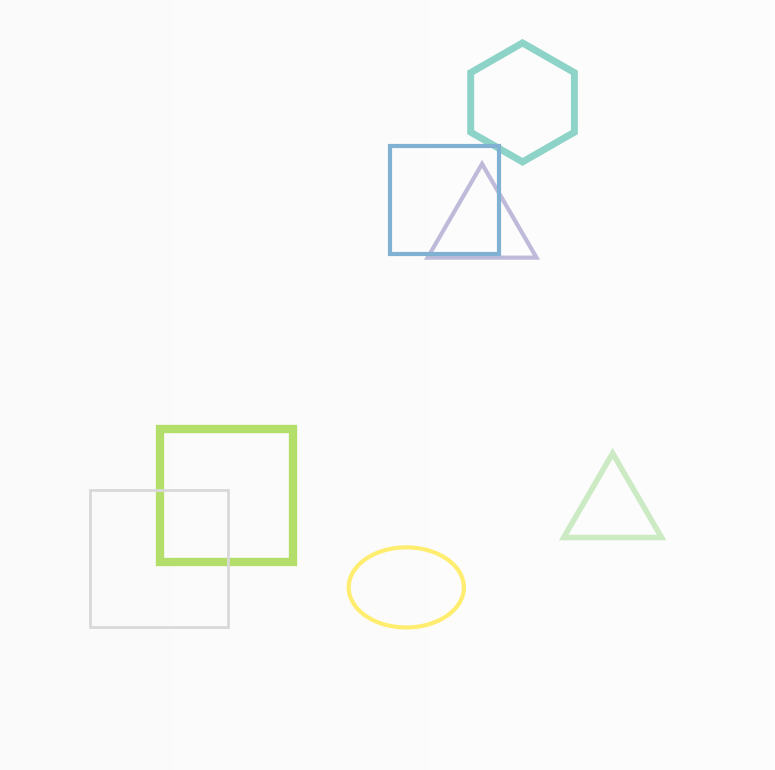[{"shape": "hexagon", "thickness": 2.5, "radius": 0.39, "center": [0.674, 0.867]}, {"shape": "triangle", "thickness": 1.5, "radius": 0.41, "center": [0.622, 0.706]}, {"shape": "square", "thickness": 1.5, "radius": 0.35, "center": [0.573, 0.741]}, {"shape": "square", "thickness": 3, "radius": 0.43, "center": [0.292, 0.357]}, {"shape": "square", "thickness": 1, "radius": 0.44, "center": [0.205, 0.274]}, {"shape": "triangle", "thickness": 2, "radius": 0.36, "center": [0.79, 0.338]}, {"shape": "oval", "thickness": 1.5, "radius": 0.37, "center": [0.524, 0.237]}]